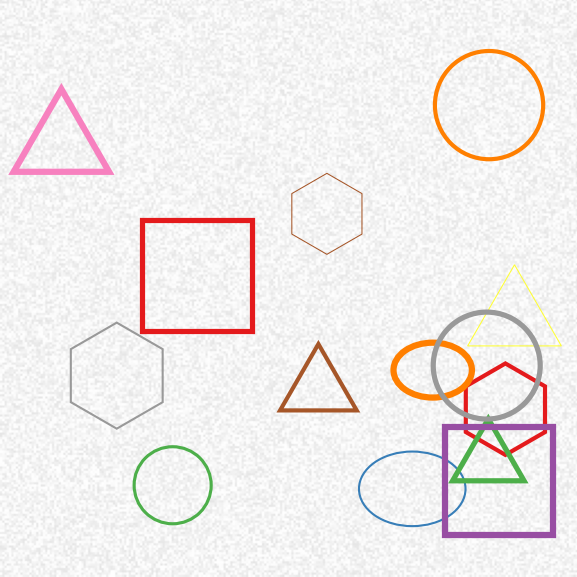[{"shape": "hexagon", "thickness": 2, "radius": 0.4, "center": [0.875, 0.291]}, {"shape": "square", "thickness": 2.5, "radius": 0.48, "center": [0.341, 0.522]}, {"shape": "oval", "thickness": 1, "radius": 0.46, "center": [0.714, 0.153]}, {"shape": "circle", "thickness": 1.5, "radius": 0.33, "center": [0.299, 0.159]}, {"shape": "triangle", "thickness": 2.5, "radius": 0.36, "center": [0.846, 0.202]}, {"shape": "square", "thickness": 3, "radius": 0.47, "center": [0.864, 0.166]}, {"shape": "oval", "thickness": 3, "radius": 0.34, "center": [0.749, 0.358]}, {"shape": "circle", "thickness": 2, "radius": 0.47, "center": [0.847, 0.817]}, {"shape": "triangle", "thickness": 0.5, "radius": 0.47, "center": [0.891, 0.447]}, {"shape": "triangle", "thickness": 2, "radius": 0.38, "center": [0.551, 0.327]}, {"shape": "hexagon", "thickness": 0.5, "radius": 0.35, "center": [0.566, 0.629]}, {"shape": "triangle", "thickness": 3, "radius": 0.48, "center": [0.106, 0.749]}, {"shape": "hexagon", "thickness": 1, "radius": 0.46, "center": [0.202, 0.349]}, {"shape": "circle", "thickness": 2.5, "radius": 0.46, "center": [0.843, 0.366]}]